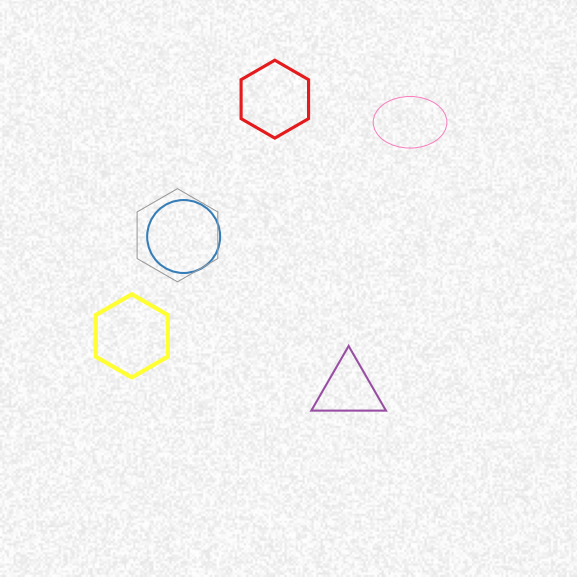[{"shape": "hexagon", "thickness": 1.5, "radius": 0.34, "center": [0.476, 0.827]}, {"shape": "circle", "thickness": 1, "radius": 0.32, "center": [0.318, 0.59]}, {"shape": "triangle", "thickness": 1, "radius": 0.37, "center": [0.604, 0.325]}, {"shape": "hexagon", "thickness": 2, "radius": 0.36, "center": [0.228, 0.418]}, {"shape": "oval", "thickness": 0.5, "radius": 0.32, "center": [0.71, 0.787]}, {"shape": "hexagon", "thickness": 0.5, "radius": 0.4, "center": [0.307, 0.592]}]